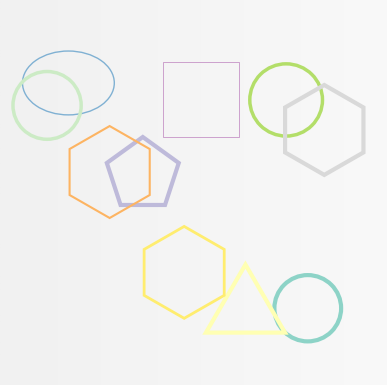[{"shape": "circle", "thickness": 3, "radius": 0.43, "center": [0.794, 0.199]}, {"shape": "triangle", "thickness": 3, "radius": 0.59, "center": [0.633, 0.195]}, {"shape": "pentagon", "thickness": 3, "radius": 0.49, "center": [0.368, 0.547]}, {"shape": "oval", "thickness": 1, "radius": 0.59, "center": [0.177, 0.785]}, {"shape": "hexagon", "thickness": 1.5, "radius": 0.6, "center": [0.283, 0.553]}, {"shape": "circle", "thickness": 2.5, "radius": 0.47, "center": [0.738, 0.74]}, {"shape": "hexagon", "thickness": 3, "radius": 0.58, "center": [0.837, 0.662]}, {"shape": "square", "thickness": 0.5, "radius": 0.49, "center": [0.519, 0.742]}, {"shape": "circle", "thickness": 2.5, "radius": 0.44, "center": [0.121, 0.726]}, {"shape": "hexagon", "thickness": 2, "radius": 0.6, "center": [0.475, 0.293]}]